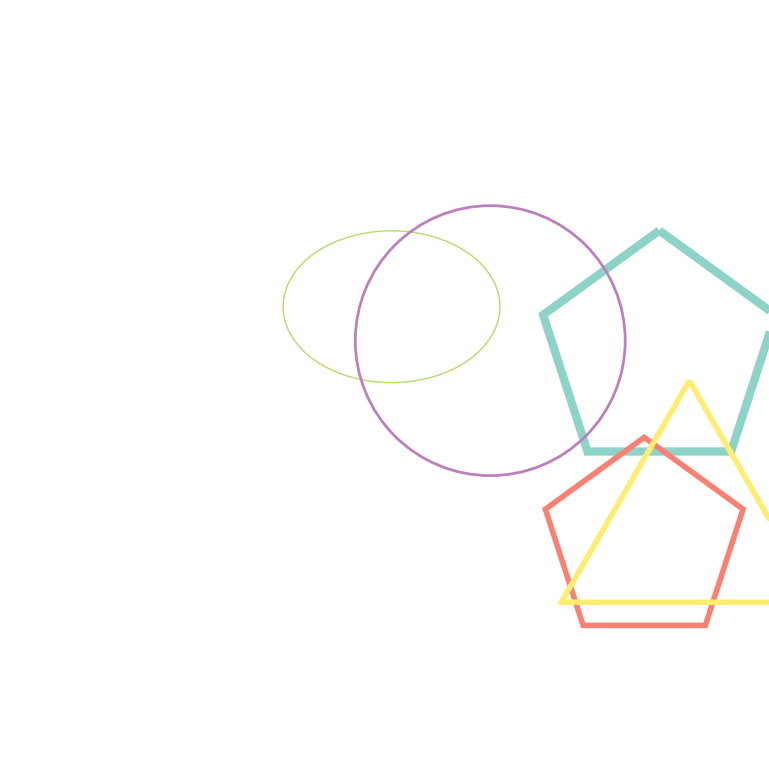[{"shape": "pentagon", "thickness": 3, "radius": 0.79, "center": [0.856, 0.542]}, {"shape": "pentagon", "thickness": 2, "radius": 0.67, "center": [0.837, 0.297]}, {"shape": "oval", "thickness": 0.5, "radius": 0.7, "center": [0.508, 0.602]}, {"shape": "circle", "thickness": 1, "radius": 0.88, "center": [0.637, 0.558]}, {"shape": "triangle", "thickness": 2, "radius": 0.96, "center": [0.895, 0.314]}]